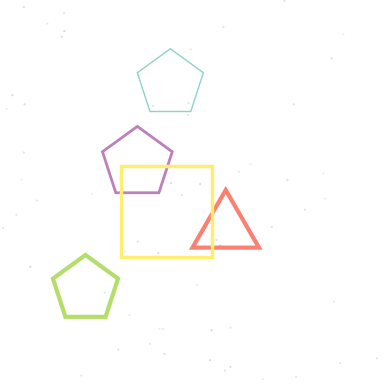[{"shape": "pentagon", "thickness": 1, "radius": 0.45, "center": [0.442, 0.783]}, {"shape": "triangle", "thickness": 3, "radius": 0.5, "center": [0.586, 0.407]}, {"shape": "pentagon", "thickness": 3, "radius": 0.44, "center": [0.222, 0.249]}, {"shape": "pentagon", "thickness": 2, "radius": 0.48, "center": [0.357, 0.576]}, {"shape": "square", "thickness": 2.5, "radius": 0.59, "center": [0.432, 0.45]}]